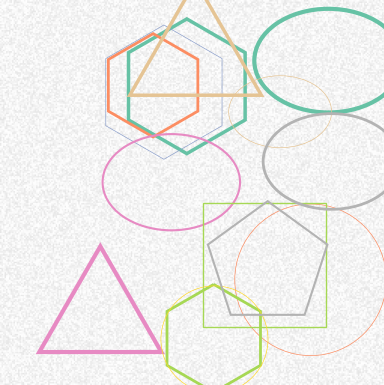[{"shape": "oval", "thickness": 3, "radius": 0.96, "center": [0.853, 0.842]}, {"shape": "hexagon", "thickness": 2.5, "radius": 0.87, "center": [0.485, 0.776]}, {"shape": "hexagon", "thickness": 2, "radius": 0.67, "center": [0.398, 0.778]}, {"shape": "circle", "thickness": 0.5, "radius": 0.98, "center": [0.807, 0.273]}, {"shape": "hexagon", "thickness": 0.5, "radius": 0.87, "center": [0.426, 0.761]}, {"shape": "triangle", "thickness": 3, "radius": 0.91, "center": [0.261, 0.177]}, {"shape": "oval", "thickness": 1.5, "radius": 0.89, "center": [0.445, 0.527]}, {"shape": "hexagon", "thickness": 2, "radius": 0.7, "center": [0.555, 0.121]}, {"shape": "square", "thickness": 1, "radius": 0.8, "center": [0.686, 0.312]}, {"shape": "circle", "thickness": 0.5, "radius": 0.7, "center": [0.557, 0.118]}, {"shape": "oval", "thickness": 0.5, "radius": 0.67, "center": [0.728, 0.71]}, {"shape": "triangle", "thickness": 2.5, "radius": 0.99, "center": [0.508, 0.851]}, {"shape": "pentagon", "thickness": 1.5, "radius": 0.82, "center": [0.695, 0.314]}, {"shape": "oval", "thickness": 2, "radius": 0.89, "center": [0.861, 0.581]}]